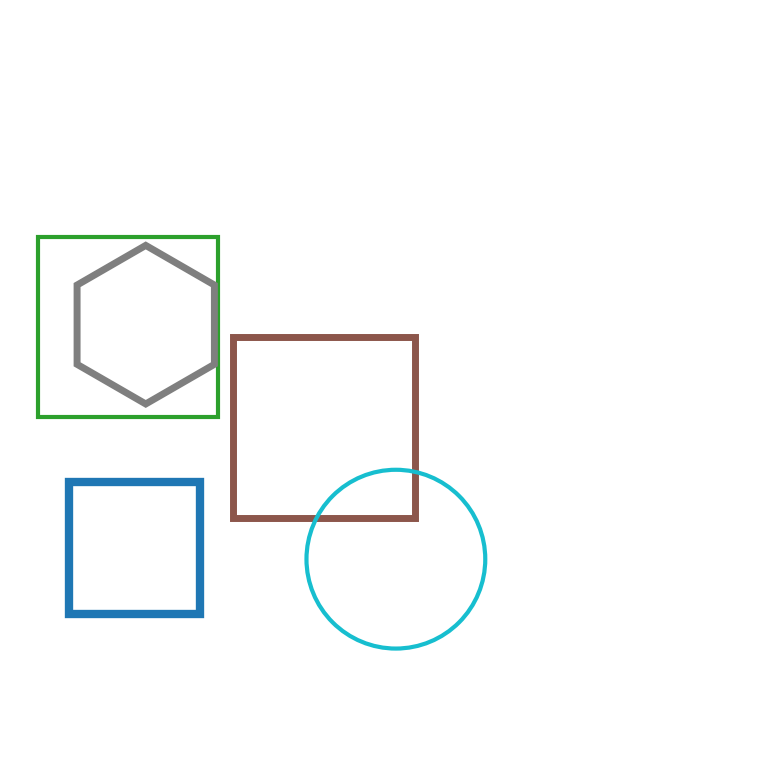[{"shape": "square", "thickness": 3, "radius": 0.43, "center": [0.175, 0.288]}, {"shape": "square", "thickness": 1.5, "radius": 0.59, "center": [0.166, 0.575]}, {"shape": "square", "thickness": 2.5, "radius": 0.59, "center": [0.421, 0.445]}, {"shape": "hexagon", "thickness": 2.5, "radius": 0.51, "center": [0.189, 0.578]}, {"shape": "circle", "thickness": 1.5, "radius": 0.58, "center": [0.514, 0.274]}]